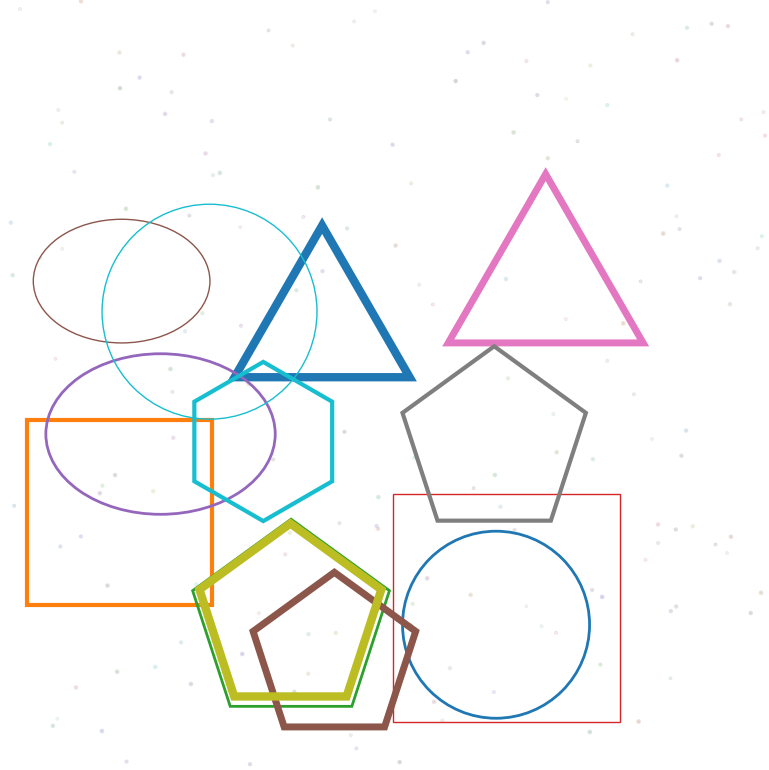[{"shape": "triangle", "thickness": 3, "radius": 0.66, "center": [0.418, 0.576]}, {"shape": "circle", "thickness": 1, "radius": 0.61, "center": [0.644, 0.189]}, {"shape": "square", "thickness": 1.5, "radius": 0.6, "center": [0.155, 0.335]}, {"shape": "pentagon", "thickness": 1, "radius": 0.67, "center": [0.378, 0.191]}, {"shape": "square", "thickness": 0.5, "radius": 0.74, "center": [0.658, 0.211]}, {"shape": "oval", "thickness": 1, "radius": 0.74, "center": [0.208, 0.436]}, {"shape": "oval", "thickness": 0.5, "radius": 0.57, "center": [0.158, 0.635]}, {"shape": "pentagon", "thickness": 2.5, "radius": 0.55, "center": [0.434, 0.146]}, {"shape": "triangle", "thickness": 2.5, "radius": 0.73, "center": [0.709, 0.628]}, {"shape": "pentagon", "thickness": 1.5, "radius": 0.63, "center": [0.642, 0.425]}, {"shape": "pentagon", "thickness": 3, "radius": 0.62, "center": [0.377, 0.196]}, {"shape": "circle", "thickness": 0.5, "radius": 0.7, "center": [0.272, 0.595]}, {"shape": "hexagon", "thickness": 1.5, "radius": 0.52, "center": [0.342, 0.427]}]